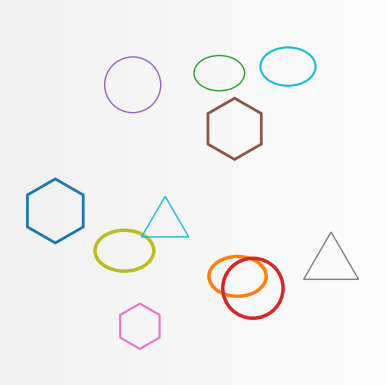[{"shape": "hexagon", "thickness": 2, "radius": 0.42, "center": [0.143, 0.452]}, {"shape": "oval", "thickness": 2.5, "radius": 0.37, "center": [0.613, 0.282]}, {"shape": "oval", "thickness": 1, "radius": 0.33, "center": [0.566, 0.81]}, {"shape": "circle", "thickness": 2.5, "radius": 0.39, "center": [0.653, 0.251]}, {"shape": "circle", "thickness": 1, "radius": 0.36, "center": [0.342, 0.78]}, {"shape": "hexagon", "thickness": 2, "radius": 0.4, "center": [0.605, 0.665]}, {"shape": "hexagon", "thickness": 1.5, "radius": 0.29, "center": [0.361, 0.153]}, {"shape": "triangle", "thickness": 1, "radius": 0.41, "center": [0.854, 0.315]}, {"shape": "oval", "thickness": 2.5, "radius": 0.38, "center": [0.321, 0.349]}, {"shape": "triangle", "thickness": 1, "radius": 0.35, "center": [0.426, 0.42]}, {"shape": "oval", "thickness": 1.5, "radius": 0.36, "center": [0.743, 0.827]}]